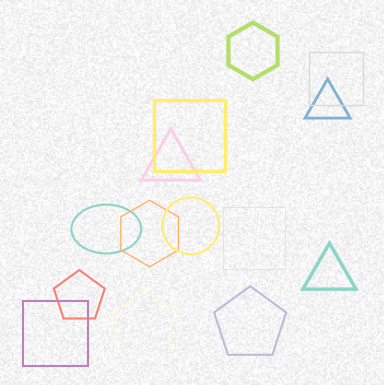[{"shape": "triangle", "thickness": 2.5, "radius": 0.4, "center": [0.856, 0.289]}, {"shape": "oval", "thickness": 1.5, "radius": 0.45, "center": [0.276, 0.405]}, {"shape": "pentagon", "thickness": 0.5, "radius": 0.46, "center": [0.379, 0.156]}, {"shape": "pentagon", "thickness": 1.5, "radius": 0.49, "center": [0.65, 0.158]}, {"shape": "pentagon", "thickness": 1.5, "radius": 0.35, "center": [0.206, 0.229]}, {"shape": "triangle", "thickness": 2, "radius": 0.34, "center": [0.851, 0.727]}, {"shape": "hexagon", "thickness": 1, "radius": 0.43, "center": [0.389, 0.394]}, {"shape": "hexagon", "thickness": 3, "radius": 0.37, "center": [0.657, 0.868]}, {"shape": "triangle", "thickness": 2, "radius": 0.44, "center": [0.444, 0.577]}, {"shape": "square", "thickness": 1, "radius": 0.35, "center": [0.873, 0.795]}, {"shape": "square", "thickness": 1.5, "radius": 0.42, "center": [0.144, 0.133]}, {"shape": "square", "thickness": 0.5, "radius": 0.4, "center": [0.659, 0.381]}, {"shape": "square", "thickness": 2.5, "radius": 0.46, "center": [0.492, 0.649]}, {"shape": "circle", "thickness": 1.5, "radius": 0.37, "center": [0.496, 0.414]}]